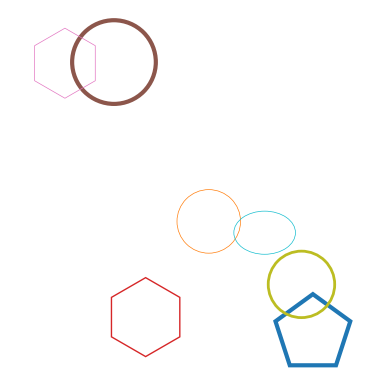[{"shape": "pentagon", "thickness": 3, "radius": 0.51, "center": [0.813, 0.134]}, {"shape": "circle", "thickness": 0.5, "radius": 0.41, "center": [0.542, 0.425]}, {"shape": "hexagon", "thickness": 1, "radius": 0.51, "center": [0.378, 0.176]}, {"shape": "circle", "thickness": 3, "radius": 0.54, "center": [0.296, 0.839]}, {"shape": "hexagon", "thickness": 0.5, "radius": 0.45, "center": [0.169, 0.836]}, {"shape": "circle", "thickness": 2, "radius": 0.43, "center": [0.783, 0.261]}, {"shape": "oval", "thickness": 0.5, "radius": 0.4, "center": [0.687, 0.396]}]